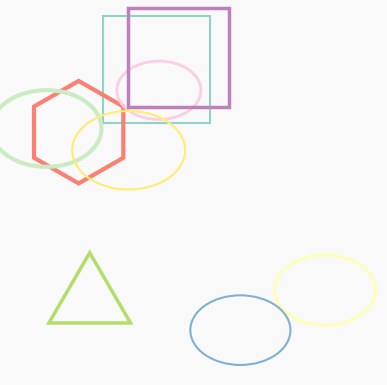[{"shape": "square", "thickness": 1.5, "radius": 0.69, "center": [0.404, 0.819]}, {"shape": "oval", "thickness": 2, "radius": 0.65, "center": [0.839, 0.247]}, {"shape": "hexagon", "thickness": 3, "radius": 0.67, "center": [0.203, 0.657]}, {"shape": "oval", "thickness": 1.5, "radius": 0.65, "center": [0.62, 0.143]}, {"shape": "triangle", "thickness": 2.5, "radius": 0.61, "center": [0.232, 0.222]}, {"shape": "oval", "thickness": 2, "radius": 0.54, "center": [0.41, 0.766]}, {"shape": "square", "thickness": 2.5, "radius": 0.65, "center": [0.461, 0.851]}, {"shape": "oval", "thickness": 3, "radius": 0.71, "center": [0.12, 0.666]}, {"shape": "oval", "thickness": 1.5, "radius": 0.73, "center": [0.332, 0.61]}]